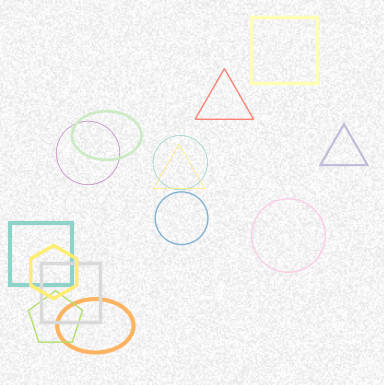[{"shape": "square", "thickness": 3, "radius": 0.4, "center": [0.108, 0.341]}, {"shape": "circle", "thickness": 0.5, "radius": 0.35, "center": [0.468, 0.578]}, {"shape": "square", "thickness": 2.5, "radius": 0.43, "center": [0.737, 0.87]}, {"shape": "triangle", "thickness": 1.5, "radius": 0.35, "center": [0.893, 0.607]}, {"shape": "triangle", "thickness": 1, "radius": 0.44, "center": [0.583, 0.734]}, {"shape": "circle", "thickness": 1, "radius": 0.34, "center": [0.472, 0.433]}, {"shape": "oval", "thickness": 3, "radius": 0.5, "center": [0.248, 0.154]}, {"shape": "pentagon", "thickness": 1, "radius": 0.37, "center": [0.144, 0.171]}, {"shape": "circle", "thickness": 1, "radius": 0.48, "center": [0.749, 0.388]}, {"shape": "square", "thickness": 2.5, "radius": 0.38, "center": [0.183, 0.241]}, {"shape": "circle", "thickness": 0.5, "radius": 0.41, "center": [0.229, 0.603]}, {"shape": "oval", "thickness": 2, "radius": 0.45, "center": [0.277, 0.648]}, {"shape": "hexagon", "thickness": 2.5, "radius": 0.34, "center": [0.14, 0.293]}, {"shape": "triangle", "thickness": 0.5, "radius": 0.38, "center": [0.465, 0.549]}]